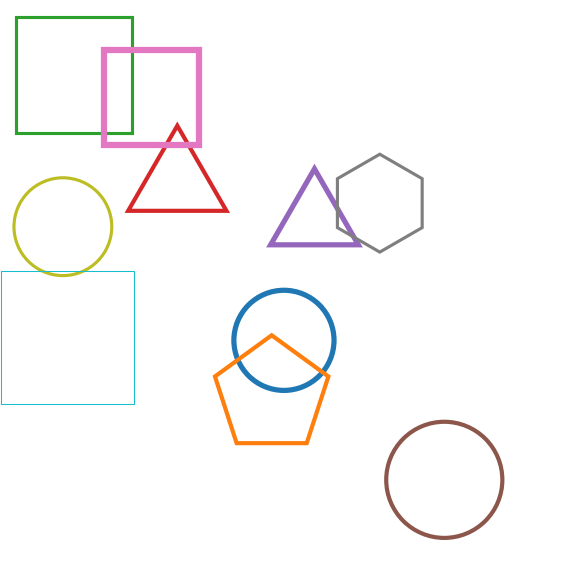[{"shape": "circle", "thickness": 2.5, "radius": 0.43, "center": [0.492, 0.41]}, {"shape": "pentagon", "thickness": 2, "radius": 0.52, "center": [0.47, 0.315]}, {"shape": "square", "thickness": 1.5, "radius": 0.5, "center": [0.128, 0.87]}, {"shape": "triangle", "thickness": 2, "radius": 0.49, "center": [0.307, 0.683]}, {"shape": "triangle", "thickness": 2.5, "radius": 0.44, "center": [0.545, 0.619]}, {"shape": "circle", "thickness": 2, "radius": 0.5, "center": [0.769, 0.168]}, {"shape": "square", "thickness": 3, "radius": 0.41, "center": [0.262, 0.83]}, {"shape": "hexagon", "thickness": 1.5, "radius": 0.42, "center": [0.658, 0.647]}, {"shape": "circle", "thickness": 1.5, "radius": 0.42, "center": [0.109, 0.607]}, {"shape": "square", "thickness": 0.5, "radius": 0.58, "center": [0.117, 0.415]}]